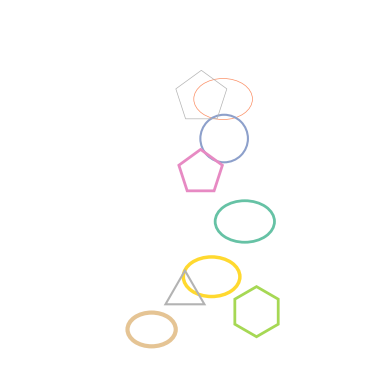[{"shape": "oval", "thickness": 2, "radius": 0.39, "center": [0.636, 0.425]}, {"shape": "oval", "thickness": 0.5, "radius": 0.38, "center": [0.58, 0.743]}, {"shape": "circle", "thickness": 1.5, "radius": 0.31, "center": [0.582, 0.64]}, {"shape": "pentagon", "thickness": 2, "radius": 0.3, "center": [0.521, 0.552]}, {"shape": "hexagon", "thickness": 2, "radius": 0.33, "center": [0.666, 0.19]}, {"shape": "oval", "thickness": 2.5, "radius": 0.37, "center": [0.55, 0.281]}, {"shape": "oval", "thickness": 3, "radius": 0.31, "center": [0.394, 0.144]}, {"shape": "pentagon", "thickness": 0.5, "radius": 0.35, "center": [0.523, 0.748]}, {"shape": "triangle", "thickness": 1.5, "radius": 0.29, "center": [0.48, 0.239]}]